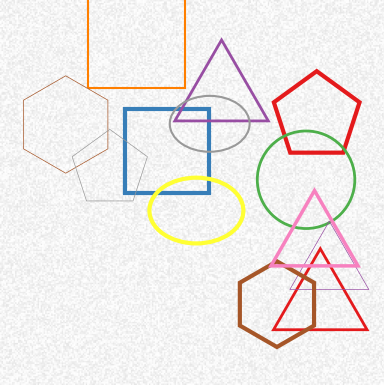[{"shape": "triangle", "thickness": 2, "radius": 0.7, "center": [0.832, 0.214]}, {"shape": "pentagon", "thickness": 3, "radius": 0.59, "center": [0.823, 0.698]}, {"shape": "square", "thickness": 3, "radius": 0.55, "center": [0.434, 0.608]}, {"shape": "circle", "thickness": 2, "radius": 0.63, "center": [0.795, 0.533]}, {"shape": "triangle", "thickness": 2, "radius": 0.7, "center": [0.575, 0.756]}, {"shape": "triangle", "thickness": 0.5, "radius": 0.59, "center": [0.855, 0.307]}, {"shape": "square", "thickness": 1.5, "radius": 0.63, "center": [0.355, 0.897]}, {"shape": "oval", "thickness": 3, "radius": 0.61, "center": [0.51, 0.453]}, {"shape": "hexagon", "thickness": 0.5, "radius": 0.63, "center": [0.171, 0.677]}, {"shape": "hexagon", "thickness": 3, "radius": 0.56, "center": [0.719, 0.21]}, {"shape": "triangle", "thickness": 2.5, "radius": 0.65, "center": [0.817, 0.375]}, {"shape": "pentagon", "thickness": 0.5, "radius": 0.51, "center": [0.285, 0.561]}, {"shape": "oval", "thickness": 1.5, "radius": 0.52, "center": [0.545, 0.678]}]